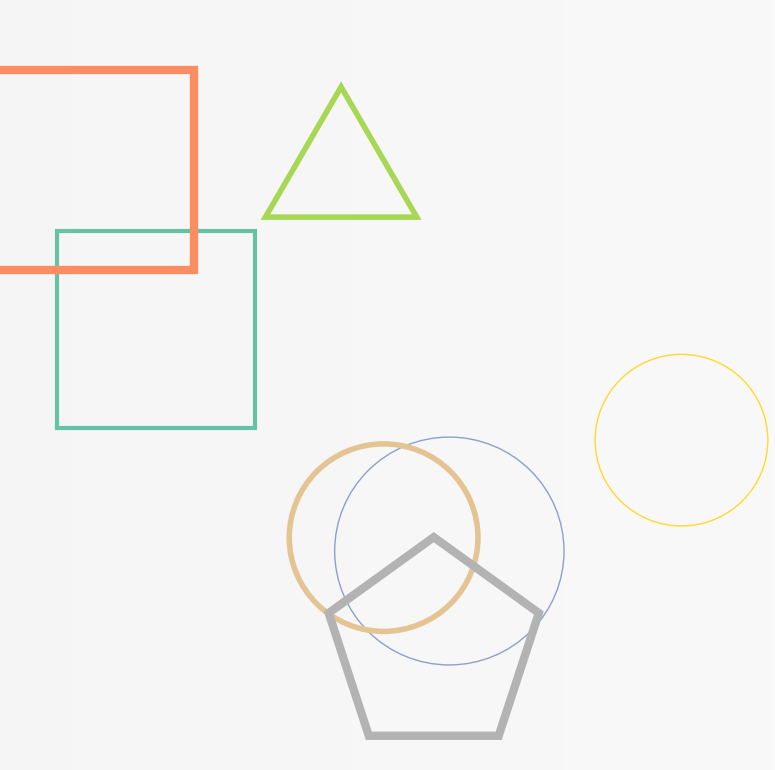[{"shape": "square", "thickness": 1.5, "radius": 0.64, "center": [0.201, 0.572]}, {"shape": "square", "thickness": 3, "radius": 0.65, "center": [0.121, 0.779]}, {"shape": "circle", "thickness": 0.5, "radius": 0.74, "center": [0.58, 0.284]}, {"shape": "triangle", "thickness": 2, "radius": 0.56, "center": [0.44, 0.774]}, {"shape": "circle", "thickness": 0.5, "radius": 0.56, "center": [0.879, 0.428]}, {"shape": "circle", "thickness": 2, "radius": 0.61, "center": [0.495, 0.302]}, {"shape": "pentagon", "thickness": 3, "radius": 0.71, "center": [0.56, 0.16]}]